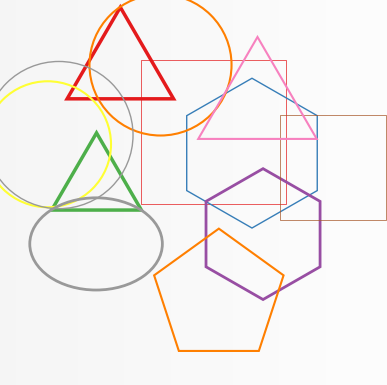[{"shape": "square", "thickness": 0.5, "radius": 0.94, "center": [0.551, 0.657]}, {"shape": "triangle", "thickness": 2.5, "radius": 0.79, "center": [0.311, 0.823]}, {"shape": "hexagon", "thickness": 1, "radius": 0.97, "center": [0.65, 0.602]}, {"shape": "triangle", "thickness": 2.5, "radius": 0.67, "center": [0.249, 0.521]}, {"shape": "hexagon", "thickness": 2, "radius": 0.85, "center": [0.679, 0.392]}, {"shape": "circle", "thickness": 1.5, "radius": 0.92, "center": [0.414, 0.831]}, {"shape": "pentagon", "thickness": 1.5, "radius": 0.88, "center": [0.565, 0.231]}, {"shape": "circle", "thickness": 1.5, "radius": 0.82, "center": [0.123, 0.625]}, {"shape": "square", "thickness": 0.5, "radius": 0.68, "center": [0.859, 0.564]}, {"shape": "triangle", "thickness": 1.5, "radius": 0.88, "center": [0.664, 0.727]}, {"shape": "circle", "thickness": 1, "radius": 0.96, "center": [0.152, 0.649]}, {"shape": "oval", "thickness": 2, "radius": 0.86, "center": [0.248, 0.366]}]